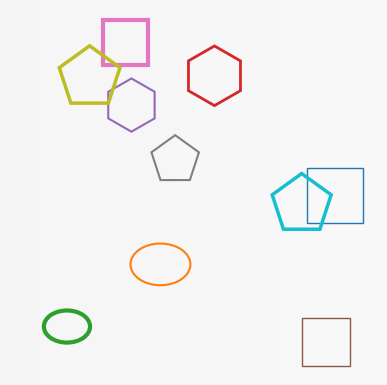[{"shape": "square", "thickness": 1, "radius": 0.36, "center": [0.865, 0.493]}, {"shape": "oval", "thickness": 1.5, "radius": 0.39, "center": [0.414, 0.313]}, {"shape": "oval", "thickness": 3, "radius": 0.3, "center": [0.173, 0.152]}, {"shape": "hexagon", "thickness": 2, "radius": 0.39, "center": [0.553, 0.803]}, {"shape": "hexagon", "thickness": 1.5, "radius": 0.35, "center": [0.339, 0.727]}, {"shape": "square", "thickness": 1, "radius": 0.31, "center": [0.842, 0.113]}, {"shape": "square", "thickness": 3, "radius": 0.29, "center": [0.323, 0.889]}, {"shape": "pentagon", "thickness": 1.5, "radius": 0.32, "center": [0.452, 0.584]}, {"shape": "pentagon", "thickness": 2.5, "radius": 0.41, "center": [0.231, 0.799]}, {"shape": "pentagon", "thickness": 2.5, "radius": 0.4, "center": [0.779, 0.469]}]